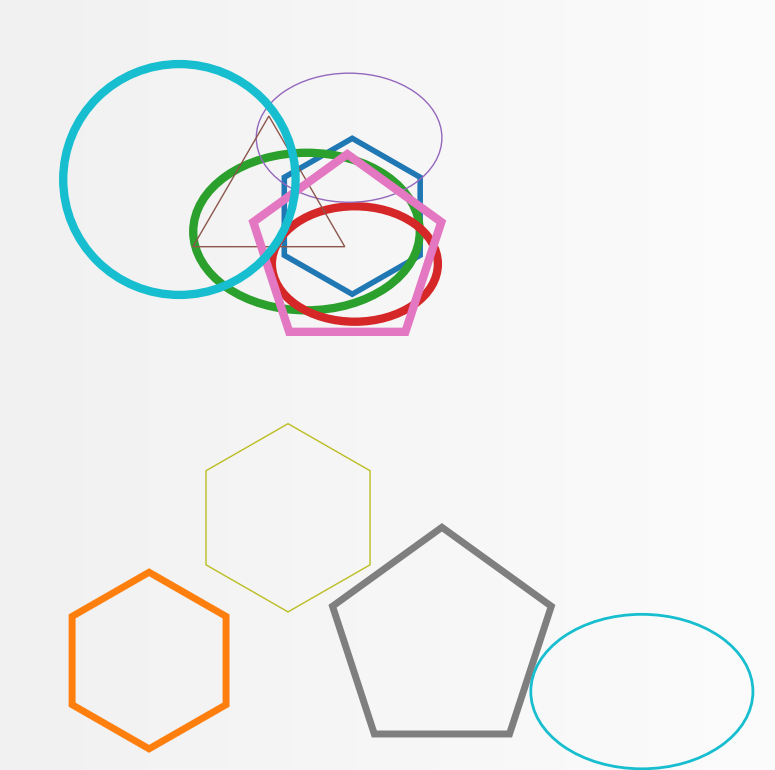[{"shape": "hexagon", "thickness": 2, "radius": 0.51, "center": [0.455, 0.719]}, {"shape": "hexagon", "thickness": 2.5, "radius": 0.57, "center": [0.192, 0.142]}, {"shape": "oval", "thickness": 3, "radius": 0.73, "center": [0.395, 0.699]}, {"shape": "oval", "thickness": 3, "radius": 0.54, "center": [0.458, 0.657]}, {"shape": "oval", "thickness": 0.5, "radius": 0.6, "center": [0.45, 0.821]}, {"shape": "triangle", "thickness": 0.5, "radius": 0.57, "center": [0.347, 0.736]}, {"shape": "pentagon", "thickness": 3, "radius": 0.64, "center": [0.448, 0.672]}, {"shape": "pentagon", "thickness": 2.5, "radius": 0.74, "center": [0.57, 0.167]}, {"shape": "hexagon", "thickness": 0.5, "radius": 0.61, "center": [0.372, 0.328]}, {"shape": "oval", "thickness": 1, "radius": 0.72, "center": [0.828, 0.102]}, {"shape": "circle", "thickness": 3, "radius": 0.75, "center": [0.231, 0.767]}]